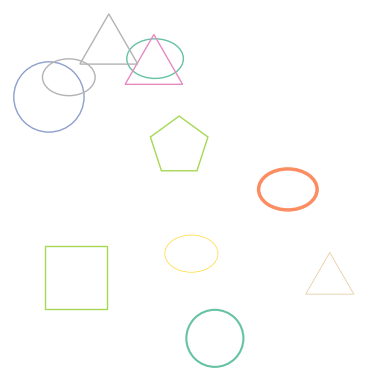[{"shape": "circle", "thickness": 1.5, "radius": 0.37, "center": [0.558, 0.121]}, {"shape": "oval", "thickness": 1, "radius": 0.37, "center": [0.403, 0.848]}, {"shape": "oval", "thickness": 2.5, "radius": 0.38, "center": [0.748, 0.508]}, {"shape": "circle", "thickness": 1, "radius": 0.46, "center": [0.127, 0.748]}, {"shape": "triangle", "thickness": 1, "radius": 0.43, "center": [0.4, 0.824]}, {"shape": "square", "thickness": 1, "radius": 0.41, "center": [0.197, 0.279]}, {"shape": "pentagon", "thickness": 1, "radius": 0.39, "center": [0.465, 0.62]}, {"shape": "oval", "thickness": 0.5, "radius": 0.35, "center": [0.497, 0.341]}, {"shape": "triangle", "thickness": 0.5, "radius": 0.36, "center": [0.856, 0.272]}, {"shape": "triangle", "thickness": 1, "radius": 0.43, "center": [0.283, 0.877]}, {"shape": "oval", "thickness": 1, "radius": 0.34, "center": [0.179, 0.799]}]